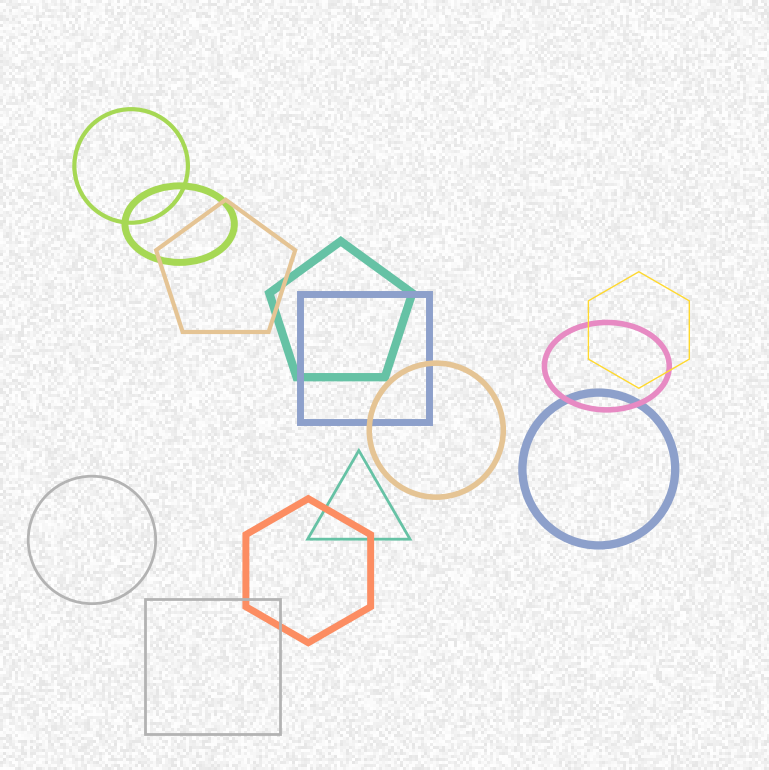[{"shape": "pentagon", "thickness": 3, "radius": 0.49, "center": [0.443, 0.589]}, {"shape": "triangle", "thickness": 1, "radius": 0.38, "center": [0.466, 0.338]}, {"shape": "hexagon", "thickness": 2.5, "radius": 0.47, "center": [0.4, 0.259]}, {"shape": "circle", "thickness": 3, "radius": 0.5, "center": [0.778, 0.391]}, {"shape": "square", "thickness": 2.5, "radius": 0.42, "center": [0.473, 0.535]}, {"shape": "oval", "thickness": 2, "radius": 0.41, "center": [0.788, 0.524]}, {"shape": "oval", "thickness": 2.5, "radius": 0.36, "center": [0.233, 0.709]}, {"shape": "circle", "thickness": 1.5, "radius": 0.37, "center": [0.17, 0.785]}, {"shape": "hexagon", "thickness": 0.5, "radius": 0.38, "center": [0.83, 0.571]}, {"shape": "circle", "thickness": 2, "radius": 0.44, "center": [0.567, 0.441]}, {"shape": "pentagon", "thickness": 1.5, "radius": 0.47, "center": [0.293, 0.646]}, {"shape": "square", "thickness": 1, "radius": 0.44, "center": [0.277, 0.134]}, {"shape": "circle", "thickness": 1, "radius": 0.41, "center": [0.119, 0.299]}]